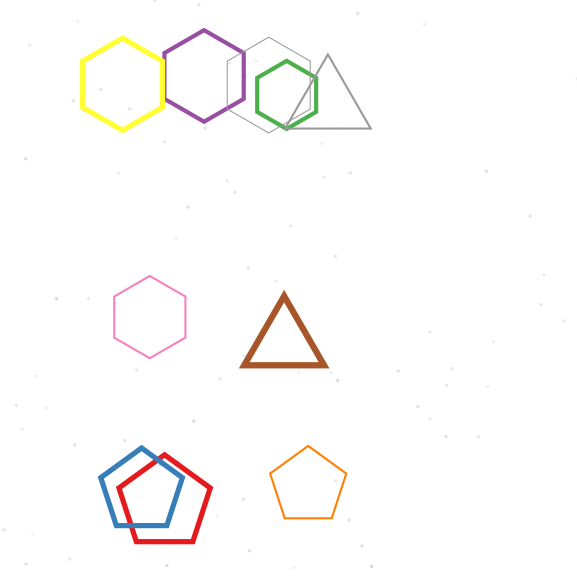[{"shape": "pentagon", "thickness": 2.5, "radius": 0.42, "center": [0.285, 0.128]}, {"shape": "pentagon", "thickness": 2.5, "radius": 0.37, "center": [0.245, 0.149]}, {"shape": "hexagon", "thickness": 2, "radius": 0.29, "center": [0.496, 0.835]}, {"shape": "hexagon", "thickness": 2, "radius": 0.4, "center": [0.353, 0.868]}, {"shape": "pentagon", "thickness": 1, "radius": 0.35, "center": [0.534, 0.158]}, {"shape": "hexagon", "thickness": 2.5, "radius": 0.4, "center": [0.212, 0.853]}, {"shape": "triangle", "thickness": 3, "radius": 0.4, "center": [0.492, 0.407]}, {"shape": "hexagon", "thickness": 1, "radius": 0.36, "center": [0.259, 0.45]}, {"shape": "triangle", "thickness": 1, "radius": 0.43, "center": [0.568, 0.819]}, {"shape": "hexagon", "thickness": 0.5, "radius": 0.41, "center": [0.465, 0.852]}]